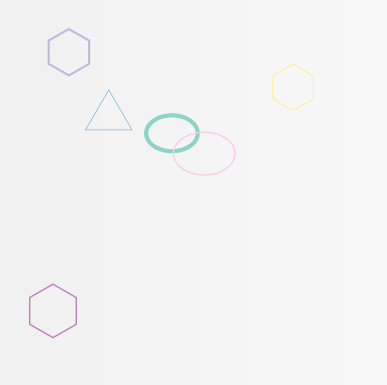[{"shape": "oval", "thickness": 3, "radius": 0.33, "center": [0.444, 0.654]}, {"shape": "hexagon", "thickness": 1.5, "radius": 0.3, "center": [0.178, 0.864]}, {"shape": "triangle", "thickness": 0.5, "radius": 0.35, "center": [0.281, 0.697]}, {"shape": "oval", "thickness": 1, "radius": 0.4, "center": [0.527, 0.601]}, {"shape": "hexagon", "thickness": 1, "radius": 0.35, "center": [0.137, 0.192]}, {"shape": "hexagon", "thickness": 0.5, "radius": 0.3, "center": [0.756, 0.773]}]